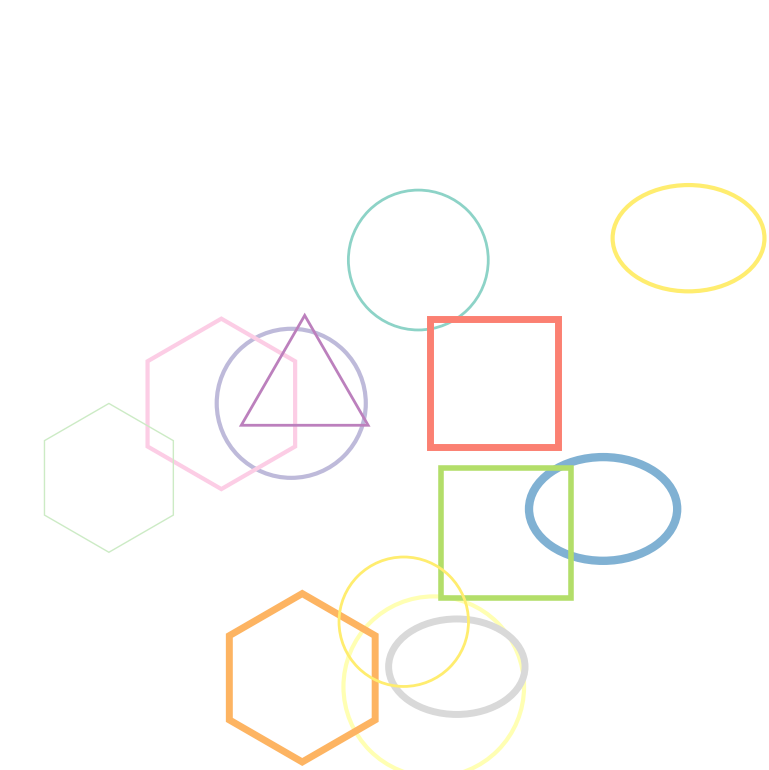[{"shape": "circle", "thickness": 1, "radius": 0.45, "center": [0.543, 0.662]}, {"shape": "circle", "thickness": 1.5, "radius": 0.59, "center": [0.563, 0.108]}, {"shape": "circle", "thickness": 1.5, "radius": 0.48, "center": [0.378, 0.476]}, {"shape": "square", "thickness": 2.5, "radius": 0.42, "center": [0.641, 0.502]}, {"shape": "oval", "thickness": 3, "radius": 0.48, "center": [0.783, 0.339]}, {"shape": "hexagon", "thickness": 2.5, "radius": 0.55, "center": [0.393, 0.12]}, {"shape": "square", "thickness": 2, "radius": 0.42, "center": [0.657, 0.308]}, {"shape": "hexagon", "thickness": 1.5, "radius": 0.55, "center": [0.287, 0.475]}, {"shape": "oval", "thickness": 2.5, "radius": 0.44, "center": [0.593, 0.134]}, {"shape": "triangle", "thickness": 1, "radius": 0.48, "center": [0.396, 0.495]}, {"shape": "hexagon", "thickness": 0.5, "radius": 0.48, "center": [0.141, 0.379]}, {"shape": "circle", "thickness": 1, "radius": 0.42, "center": [0.524, 0.193]}, {"shape": "oval", "thickness": 1.5, "radius": 0.49, "center": [0.894, 0.691]}]